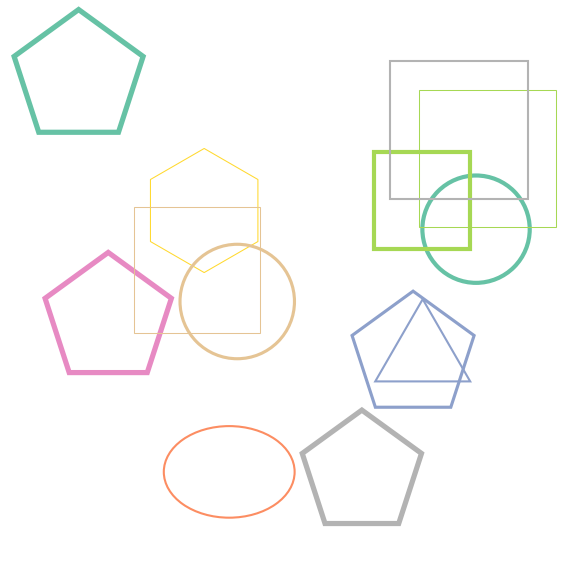[{"shape": "pentagon", "thickness": 2.5, "radius": 0.59, "center": [0.136, 0.865]}, {"shape": "circle", "thickness": 2, "radius": 0.46, "center": [0.824, 0.602]}, {"shape": "oval", "thickness": 1, "radius": 0.57, "center": [0.397, 0.182]}, {"shape": "triangle", "thickness": 1, "radius": 0.47, "center": [0.732, 0.386]}, {"shape": "pentagon", "thickness": 1.5, "radius": 0.56, "center": [0.715, 0.384]}, {"shape": "pentagon", "thickness": 2.5, "radius": 0.57, "center": [0.187, 0.447]}, {"shape": "square", "thickness": 0.5, "radius": 0.6, "center": [0.844, 0.725]}, {"shape": "square", "thickness": 2, "radius": 0.42, "center": [0.731, 0.652]}, {"shape": "hexagon", "thickness": 0.5, "radius": 0.54, "center": [0.354, 0.635]}, {"shape": "square", "thickness": 0.5, "radius": 0.55, "center": [0.341, 0.532]}, {"shape": "circle", "thickness": 1.5, "radius": 0.5, "center": [0.411, 0.477]}, {"shape": "pentagon", "thickness": 2.5, "radius": 0.54, "center": [0.627, 0.18]}, {"shape": "square", "thickness": 1, "radius": 0.6, "center": [0.795, 0.774]}]